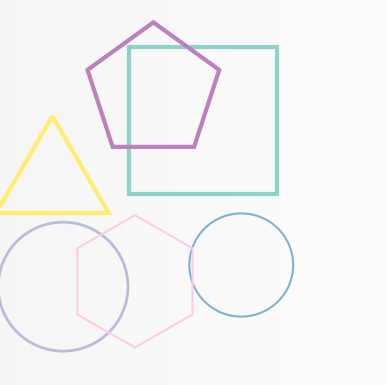[{"shape": "square", "thickness": 3, "radius": 0.96, "center": [0.524, 0.687]}, {"shape": "circle", "thickness": 2, "radius": 0.84, "center": [0.163, 0.255]}, {"shape": "circle", "thickness": 1.5, "radius": 0.67, "center": [0.623, 0.312]}, {"shape": "hexagon", "thickness": 1.5, "radius": 0.86, "center": [0.348, 0.269]}, {"shape": "pentagon", "thickness": 3, "radius": 0.89, "center": [0.396, 0.763]}, {"shape": "triangle", "thickness": 3, "radius": 0.84, "center": [0.135, 0.531]}]